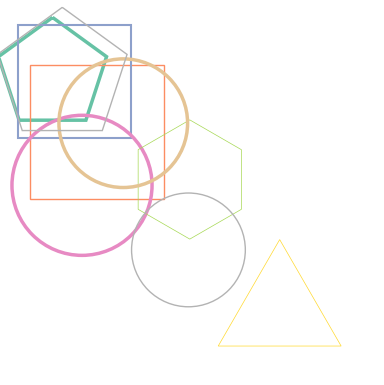[{"shape": "pentagon", "thickness": 2.5, "radius": 0.74, "center": [0.136, 0.807]}, {"shape": "square", "thickness": 1, "radius": 0.87, "center": [0.253, 0.658]}, {"shape": "square", "thickness": 1.5, "radius": 0.73, "center": [0.193, 0.788]}, {"shape": "circle", "thickness": 2.5, "radius": 0.91, "center": [0.213, 0.519]}, {"shape": "hexagon", "thickness": 0.5, "radius": 0.77, "center": [0.493, 0.534]}, {"shape": "triangle", "thickness": 0.5, "radius": 0.92, "center": [0.726, 0.193]}, {"shape": "circle", "thickness": 2.5, "radius": 0.84, "center": [0.32, 0.68]}, {"shape": "pentagon", "thickness": 1, "radius": 0.88, "center": [0.162, 0.804]}, {"shape": "circle", "thickness": 1, "radius": 0.74, "center": [0.489, 0.351]}]